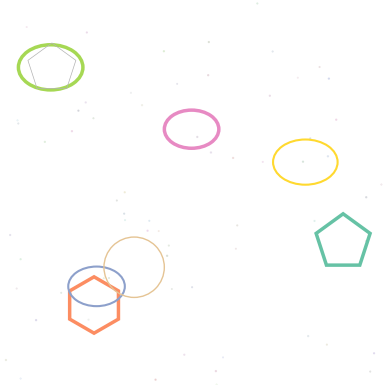[{"shape": "pentagon", "thickness": 2.5, "radius": 0.37, "center": [0.891, 0.371]}, {"shape": "hexagon", "thickness": 2.5, "radius": 0.37, "center": [0.244, 0.208]}, {"shape": "oval", "thickness": 1.5, "radius": 0.37, "center": [0.251, 0.256]}, {"shape": "oval", "thickness": 2.5, "radius": 0.35, "center": [0.498, 0.664]}, {"shape": "oval", "thickness": 2.5, "radius": 0.42, "center": [0.132, 0.825]}, {"shape": "oval", "thickness": 1.5, "radius": 0.42, "center": [0.793, 0.579]}, {"shape": "circle", "thickness": 1, "radius": 0.39, "center": [0.348, 0.306]}, {"shape": "pentagon", "thickness": 0.5, "radius": 0.33, "center": [0.135, 0.823]}]